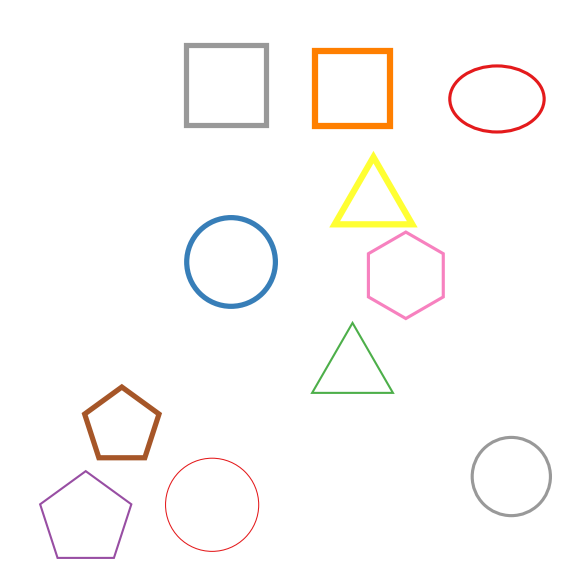[{"shape": "circle", "thickness": 0.5, "radius": 0.4, "center": [0.367, 0.125]}, {"shape": "oval", "thickness": 1.5, "radius": 0.41, "center": [0.861, 0.828]}, {"shape": "circle", "thickness": 2.5, "radius": 0.38, "center": [0.4, 0.546]}, {"shape": "triangle", "thickness": 1, "radius": 0.4, "center": [0.61, 0.359]}, {"shape": "pentagon", "thickness": 1, "radius": 0.42, "center": [0.148, 0.1]}, {"shape": "square", "thickness": 3, "radius": 0.33, "center": [0.61, 0.846]}, {"shape": "triangle", "thickness": 3, "radius": 0.39, "center": [0.647, 0.649]}, {"shape": "pentagon", "thickness": 2.5, "radius": 0.34, "center": [0.211, 0.261]}, {"shape": "hexagon", "thickness": 1.5, "radius": 0.37, "center": [0.703, 0.522]}, {"shape": "circle", "thickness": 1.5, "radius": 0.34, "center": [0.885, 0.174]}, {"shape": "square", "thickness": 2.5, "radius": 0.35, "center": [0.391, 0.852]}]